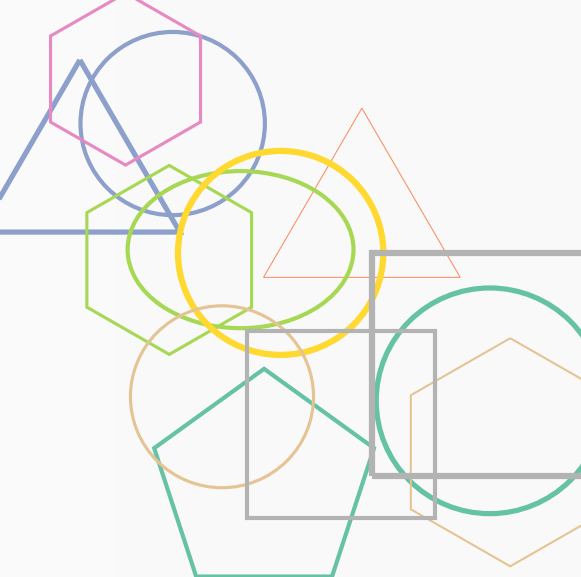[{"shape": "pentagon", "thickness": 2, "radius": 0.99, "center": [0.454, 0.162]}, {"shape": "circle", "thickness": 2.5, "radius": 0.98, "center": [0.843, 0.305]}, {"shape": "triangle", "thickness": 0.5, "radius": 0.98, "center": [0.623, 0.617]}, {"shape": "triangle", "thickness": 2.5, "radius": 0.99, "center": [0.137, 0.697]}, {"shape": "circle", "thickness": 2, "radius": 0.79, "center": [0.297, 0.785]}, {"shape": "hexagon", "thickness": 1.5, "radius": 0.75, "center": [0.216, 0.862]}, {"shape": "hexagon", "thickness": 1.5, "radius": 0.82, "center": [0.291, 0.549]}, {"shape": "oval", "thickness": 2, "radius": 0.97, "center": [0.414, 0.567]}, {"shape": "circle", "thickness": 3, "radius": 0.88, "center": [0.483, 0.561]}, {"shape": "circle", "thickness": 1.5, "radius": 0.79, "center": [0.382, 0.312]}, {"shape": "hexagon", "thickness": 1, "radius": 0.99, "center": [0.878, 0.216]}, {"shape": "square", "thickness": 2, "radius": 0.81, "center": [0.586, 0.263]}, {"shape": "square", "thickness": 3, "radius": 0.96, "center": [0.834, 0.367]}]